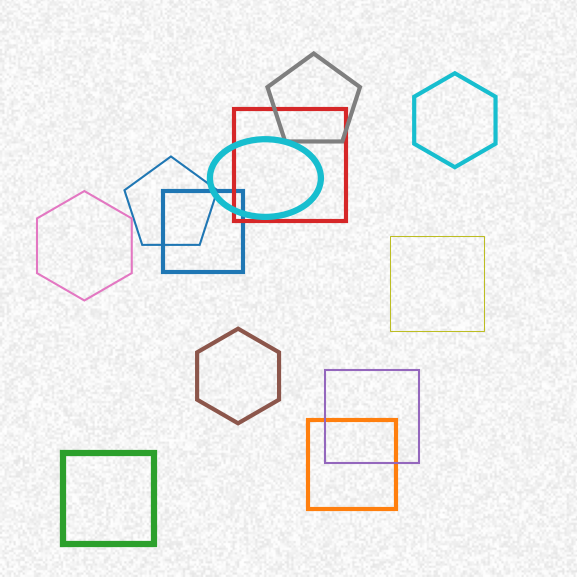[{"shape": "square", "thickness": 2, "radius": 0.35, "center": [0.351, 0.598]}, {"shape": "pentagon", "thickness": 1, "radius": 0.42, "center": [0.296, 0.644]}, {"shape": "square", "thickness": 2, "radius": 0.38, "center": [0.609, 0.195]}, {"shape": "square", "thickness": 3, "radius": 0.39, "center": [0.187, 0.136]}, {"shape": "square", "thickness": 2, "radius": 0.49, "center": [0.503, 0.714]}, {"shape": "square", "thickness": 1, "radius": 0.41, "center": [0.644, 0.278]}, {"shape": "hexagon", "thickness": 2, "radius": 0.41, "center": [0.412, 0.348]}, {"shape": "hexagon", "thickness": 1, "radius": 0.47, "center": [0.146, 0.574]}, {"shape": "pentagon", "thickness": 2, "radius": 0.42, "center": [0.543, 0.822]}, {"shape": "square", "thickness": 0.5, "radius": 0.41, "center": [0.757, 0.508]}, {"shape": "hexagon", "thickness": 2, "radius": 0.41, "center": [0.788, 0.791]}, {"shape": "oval", "thickness": 3, "radius": 0.48, "center": [0.46, 0.691]}]